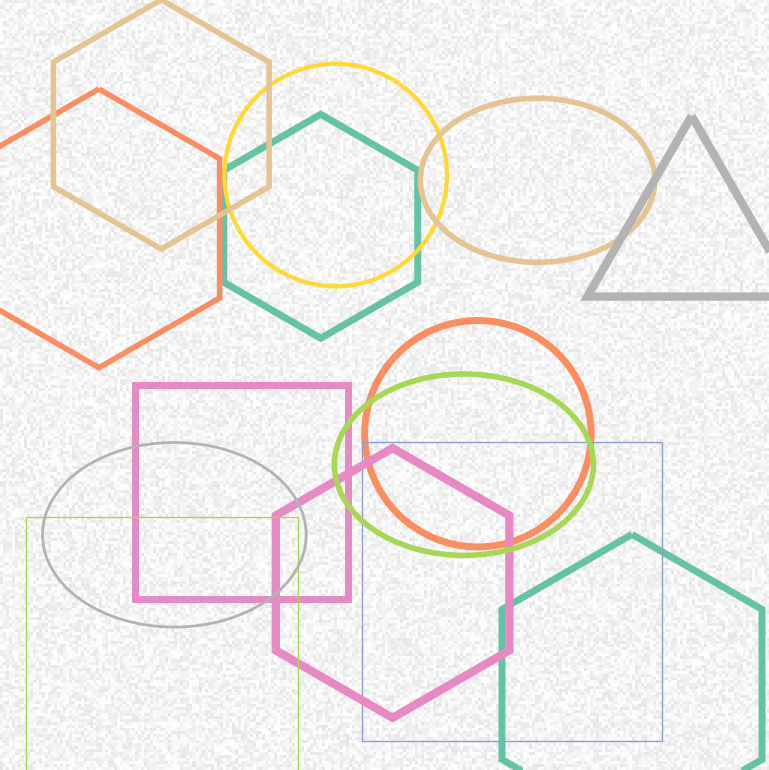[{"shape": "hexagon", "thickness": 2.5, "radius": 0.97, "center": [0.821, 0.111]}, {"shape": "hexagon", "thickness": 2.5, "radius": 0.73, "center": [0.417, 0.706]}, {"shape": "circle", "thickness": 2.5, "radius": 0.74, "center": [0.621, 0.437]}, {"shape": "hexagon", "thickness": 2, "radius": 0.9, "center": [0.128, 0.703]}, {"shape": "square", "thickness": 0.5, "radius": 0.97, "center": [0.665, 0.232]}, {"shape": "square", "thickness": 2.5, "radius": 0.69, "center": [0.313, 0.361]}, {"shape": "hexagon", "thickness": 3, "radius": 0.88, "center": [0.51, 0.243]}, {"shape": "square", "thickness": 0.5, "radius": 0.88, "center": [0.21, 0.152]}, {"shape": "oval", "thickness": 2, "radius": 0.84, "center": [0.602, 0.397]}, {"shape": "circle", "thickness": 1.5, "radius": 0.72, "center": [0.436, 0.773]}, {"shape": "hexagon", "thickness": 2, "radius": 0.81, "center": [0.209, 0.838]}, {"shape": "oval", "thickness": 2, "radius": 0.76, "center": [0.698, 0.766]}, {"shape": "triangle", "thickness": 3, "radius": 0.78, "center": [0.898, 0.693]}, {"shape": "oval", "thickness": 1, "radius": 0.86, "center": [0.226, 0.305]}]